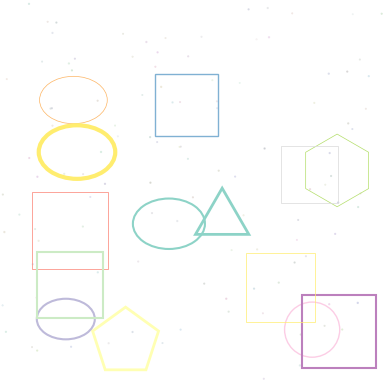[{"shape": "oval", "thickness": 1.5, "radius": 0.47, "center": [0.439, 0.419]}, {"shape": "triangle", "thickness": 2, "radius": 0.4, "center": [0.577, 0.431]}, {"shape": "pentagon", "thickness": 2, "radius": 0.45, "center": [0.326, 0.112]}, {"shape": "oval", "thickness": 1.5, "radius": 0.38, "center": [0.171, 0.171]}, {"shape": "square", "thickness": 0.5, "radius": 0.5, "center": [0.181, 0.401]}, {"shape": "square", "thickness": 1, "radius": 0.41, "center": [0.485, 0.727]}, {"shape": "oval", "thickness": 0.5, "radius": 0.44, "center": [0.191, 0.74]}, {"shape": "hexagon", "thickness": 0.5, "radius": 0.47, "center": [0.876, 0.557]}, {"shape": "circle", "thickness": 1, "radius": 0.36, "center": [0.811, 0.144]}, {"shape": "square", "thickness": 0.5, "radius": 0.37, "center": [0.805, 0.546]}, {"shape": "square", "thickness": 1.5, "radius": 0.48, "center": [0.88, 0.139]}, {"shape": "square", "thickness": 1.5, "radius": 0.43, "center": [0.182, 0.259]}, {"shape": "oval", "thickness": 3, "radius": 0.5, "center": [0.2, 0.605]}, {"shape": "square", "thickness": 0.5, "radius": 0.45, "center": [0.729, 0.253]}]